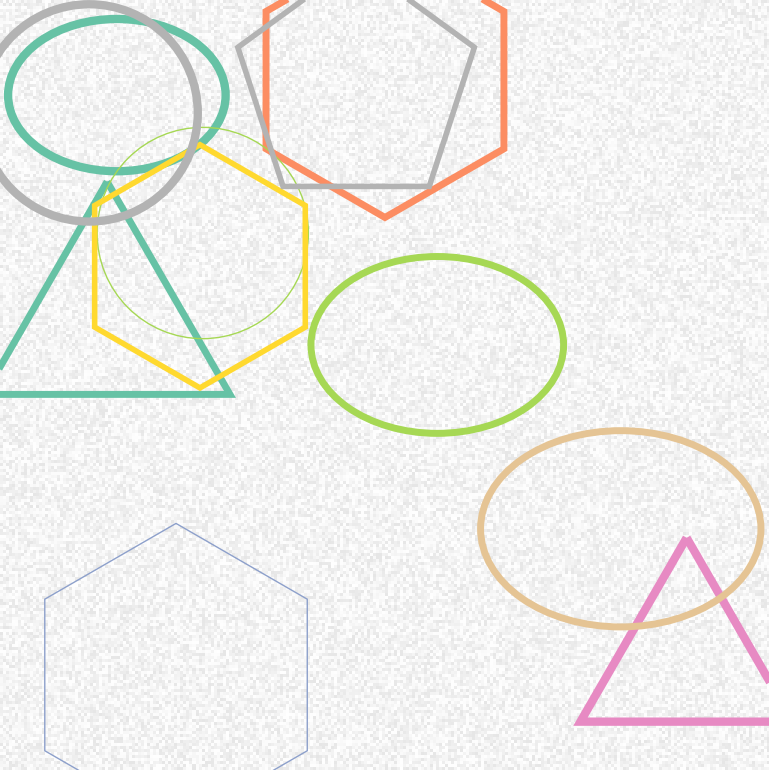[{"shape": "triangle", "thickness": 2.5, "radius": 0.92, "center": [0.139, 0.58]}, {"shape": "oval", "thickness": 3, "radius": 0.71, "center": [0.152, 0.876]}, {"shape": "hexagon", "thickness": 2.5, "radius": 0.89, "center": [0.5, 0.896]}, {"shape": "hexagon", "thickness": 0.5, "radius": 0.98, "center": [0.229, 0.123]}, {"shape": "triangle", "thickness": 3, "radius": 0.8, "center": [0.892, 0.142]}, {"shape": "oval", "thickness": 2.5, "radius": 0.82, "center": [0.568, 0.552]}, {"shape": "circle", "thickness": 0.5, "radius": 0.69, "center": [0.263, 0.697]}, {"shape": "hexagon", "thickness": 2, "radius": 0.79, "center": [0.26, 0.654]}, {"shape": "oval", "thickness": 2.5, "radius": 0.91, "center": [0.806, 0.313]}, {"shape": "pentagon", "thickness": 2, "radius": 0.81, "center": [0.462, 0.889]}, {"shape": "circle", "thickness": 3, "radius": 0.71, "center": [0.116, 0.853]}]